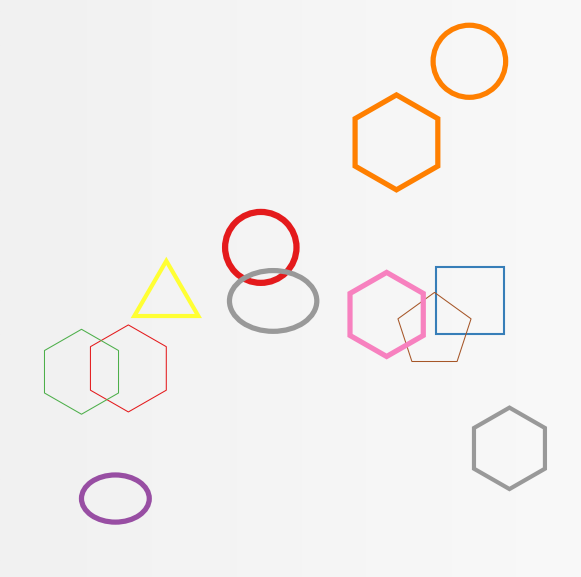[{"shape": "circle", "thickness": 3, "radius": 0.31, "center": [0.449, 0.571]}, {"shape": "hexagon", "thickness": 0.5, "radius": 0.38, "center": [0.221, 0.361]}, {"shape": "square", "thickness": 1, "radius": 0.29, "center": [0.809, 0.478]}, {"shape": "hexagon", "thickness": 0.5, "radius": 0.37, "center": [0.14, 0.355]}, {"shape": "oval", "thickness": 2.5, "radius": 0.29, "center": [0.198, 0.136]}, {"shape": "hexagon", "thickness": 2.5, "radius": 0.41, "center": [0.682, 0.753]}, {"shape": "circle", "thickness": 2.5, "radius": 0.31, "center": [0.808, 0.893]}, {"shape": "triangle", "thickness": 2, "radius": 0.32, "center": [0.286, 0.484]}, {"shape": "pentagon", "thickness": 0.5, "radius": 0.33, "center": [0.748, 0.427]}, {"shape": "hexagon", "thickness": 2.5, "radius": 0.36, "center": [0.665, 0.455]}, {"shape": "oval", "thickness": 2.5, "radius": 0.38, "center": [0.47, 0.478]}, {"shape": "hexagon", "thickness": 2, "radius": 0.35, "center": [0.876, 0.223]}]